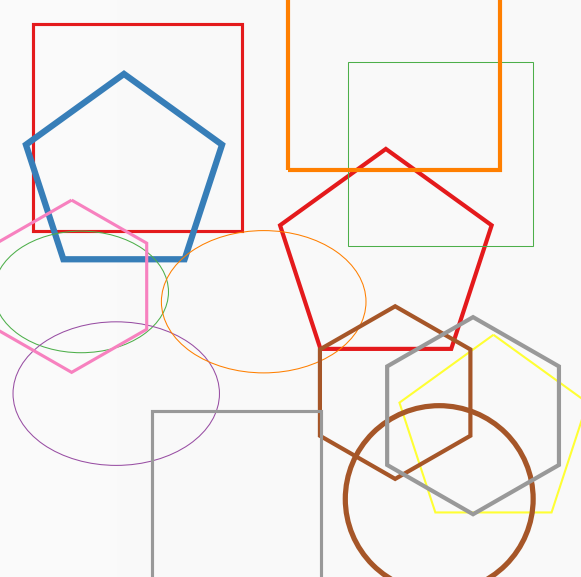[{"shape": "pentagon", "thickness": 2, "radius": 0.96, "center": [0.664, 0.55]}, {"shape": "square", "thickness": 1.5, "radius": 0.9, "center": [0.236, 0.779]}, {"shape": "pentagon", "thickness": 3, "radius": 0.89, "center": [0.213, 0.694]}, {"shape": "square", "thickness": 0.5, "radius": 0.8, "center": [0.758, 0.733]}, {"shape": "oval", "thickness": 0.5, "radius": 0.75, "center": [0.14, 0.494]}, {"shape": "oval", "thickness": 0.5, "radius": 0.89, "center": [0.2, 0.318]}, {"shape": "oval", "thickness": 0.5, "radius": 0.88, "center": [0.454, 0.477]}, {"shape": "square", "thickness": 2, "radius": 0.91, "center": [0.678, 0.887]}, {"shape": "pentagon", "thickness": 1, "radius": 0.85, "center": [0.849, 0.249]}, {"shape": "hexagon", "thickness": 2, "radius": 0.75, "center": [0.68, 0.319]}, {"shape": "circle", "thickness": 2.5, "radius": 0.81, "center": [0.756, 0.135]}, {"shape": "hexagon", "thickness": 1.5, "radius": 0.75, "center": [0.123, 0.503]}, {"shape": "square", "thickness": 1.5, "radius": 0.73, "center": [0.407, 0.142]}, {"shape": "hexagon", "thickness": 2, "radius": 0.85, "center": [0.814, 0.279]}]